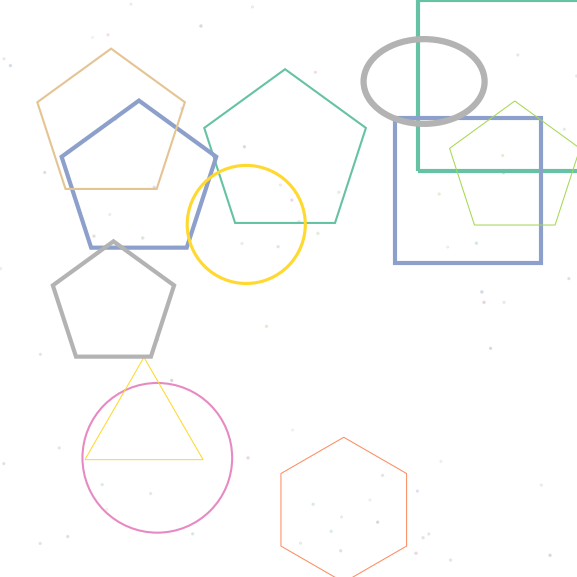[{"shape": "square", "thickness": 2, "radius": 0.74, "center": [0.872, 0.851]}, {"shape": "pentagon", "thickness": 1, "radius": 0.74, "center": [0.494, 0.732]}, {"shape": "hexagon", "thickness": 0.5, "radius": 0.63, "center": [0.595, 0.116]}, {"shape": "pentagon", "thickness": 2, "radius": 0.7, "center": [0.241, 0.684]}, {"shape": "square", "thickness": 2, "radius": 0.63, "center": [0.81, 0.669]}, {"shape": "circle", "thickness": 1, "radius": 0.65, "center": [0.272, 0.206]}, {"shape": "pentagon", "thickness": 0.5, "radius": 0.59, "center": [0.891, 0.706]}, {"shape": "triangle", "thickness": 0.5, "radius": 0.59, "center": [0.249, 0.262]}, {"shape": "circle", "thickness": 1.5, "radius": 0.51, "center": [0.426, 0.61]}, {"shape": "pentagon", "thickness": 1, "radius": 0.67, "center": [0.192, 0.781]}, {"shape": "oval", "thickness": 3, "radius": 0.52, "center": [0.734, 0.858]}, {"shape": "pentagon", "thickness": 2, "radius": 0.55, "center": [0.196, 0.471]}]